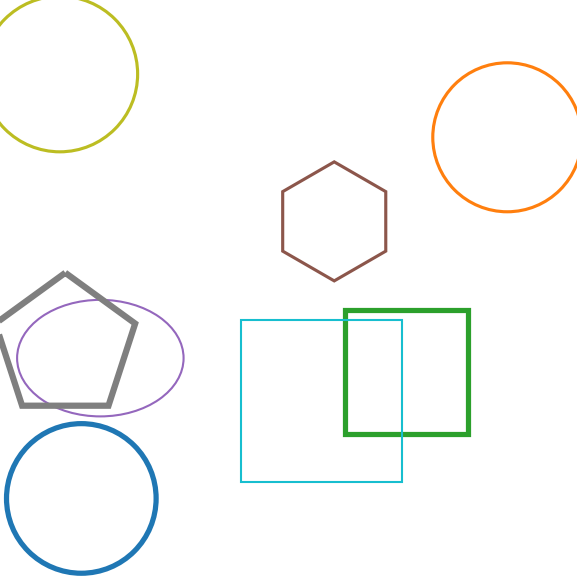[{"shape": "circle", "thickness": 2.5, "radius": 0.65, "center": [0.141, 0.136]}, {"shape": "circle", "thickness": 1.5, "radius": 0.64, "center": [0.878, 0.761]}, {"shape": "square", "thickness": 2.5, "radius": 0.54, "center": [0.704, 0.356]}, {"shape": "oval", "thickness": 1, "radius": 0.72, "center": [0.174, 0.379]}, {"shape": "hexagon", "thickness": 1.5, "radius": 0.52, "center": [0.579, 0.616]}, {"shape": "pentagon", "thickness": 3, "radius": 0.64, "center": [0.113, 0.4]}, {"shape": "circle", "thickness": 1.5, "radius": 0.67, "center": [0.104, 0.871]}, {"shape": "square", "thickness": 1, "radius": 0.7, "center": [0.557, 0.305]}]